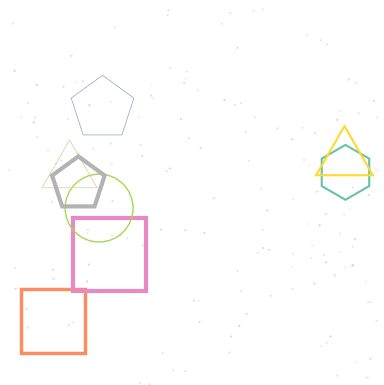[{"shape": "hexagon", "thickness": 1.5, "radius": 0.36, "center": [0.897, 0.552]}, {"shape": "square", "thickness": 2.5, "radius": 0.41, "center": [0.138, 0.166]}, {"shape": "pentagon", "thickness": 0.5, "radius": 0.43, "center": [0.266, 0.719]}, {"shape": "square", "thickness": 3, "radius": 0.47, "center": [0.284, 0.339]}, {"shape": "circle", "thickness": 1, "radius": 0.44, "center": [0.257, 0.46]}, {"shape": "triangle", "thickness": 1.5, "radius": 0.43, "center": [0.895, 0.587]}, {"shape": "triangle", "thickness": 0.5, "radius": 0.41, "center": [0.181, 0.554]}, {"shape": "pentagon", "thickness": 3, "radius": 0.36, "center": [0.204, 0.522]}]